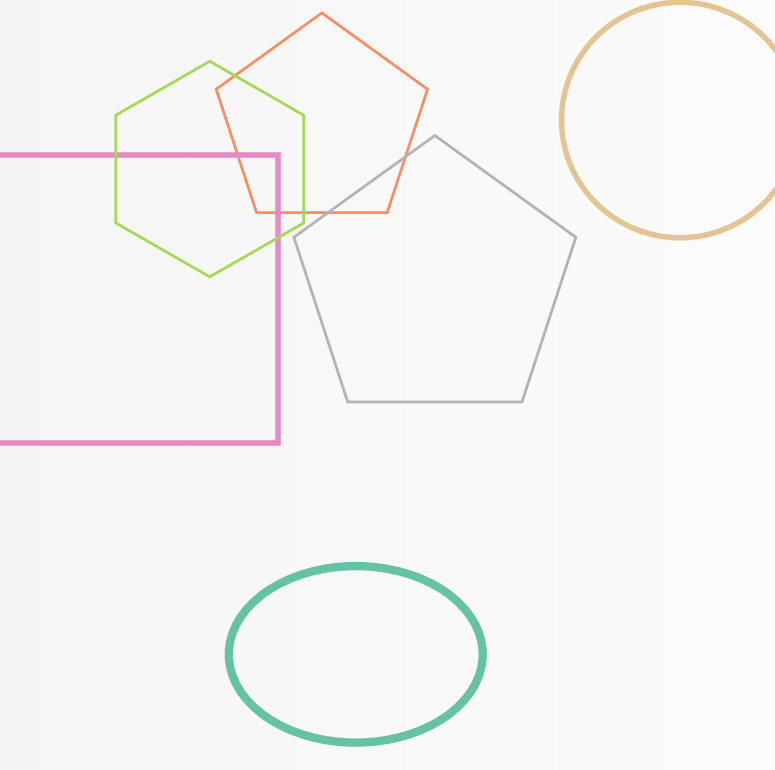[{"shape": "oval", "thickness": 3, "radius": 0.82, "center": [0.459, 0.15]}, {"shape": "pentagon", "thickness": 1, "radius": 0.72, "center": [0.415, 0.84]}, {"shape": "square", "thickness": 2, "radius": 0.93, "center": [0.172, 0.612]}, {"shape": "hexagon", "thickness": 1, "radius": 0.7, "center": [0.271, 0.78]}, {"shape": "circle", "thickness": 2, "radius": 0.76, "center": [0.878, 0.844]}, {"shape": "pentagon", "thickness": 1, "radius": 0.96, "center": [0.561, 0.633]}]